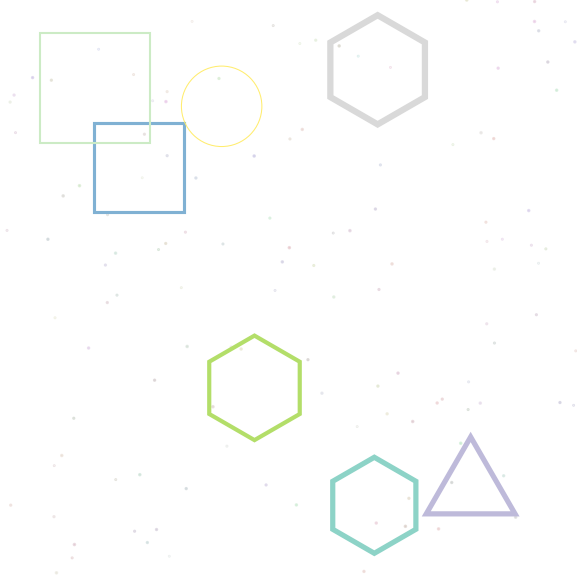[{"shape": "hexagon", "thickness": 2.5, "radius": 0.42, "center": [0.648, 0.124]}, {"shape": "triangle", "thickness": 2.5, "radius": 0.44, "center": [0.815, 0.154]}, {"shape": "square", "thickness": 1.5, "radius": 0.39, "center": [0.241, 0.709]}, {"shape": "hexagon", "thickness": 2, "radius": 0.45, "center": [0.441, 0.328]}, {"shape": "hexagon", "thickness": 3, "radius": 0.47, "center": [0.654, 0.878]}, {"shape": "square", "thickness": 1, "radius": 0.48, "center": [0.164, 0.847]}, {"shape": "circle", "thickness": 0.5, "radius": 0.35, "center": [0.384, 0.815]}]